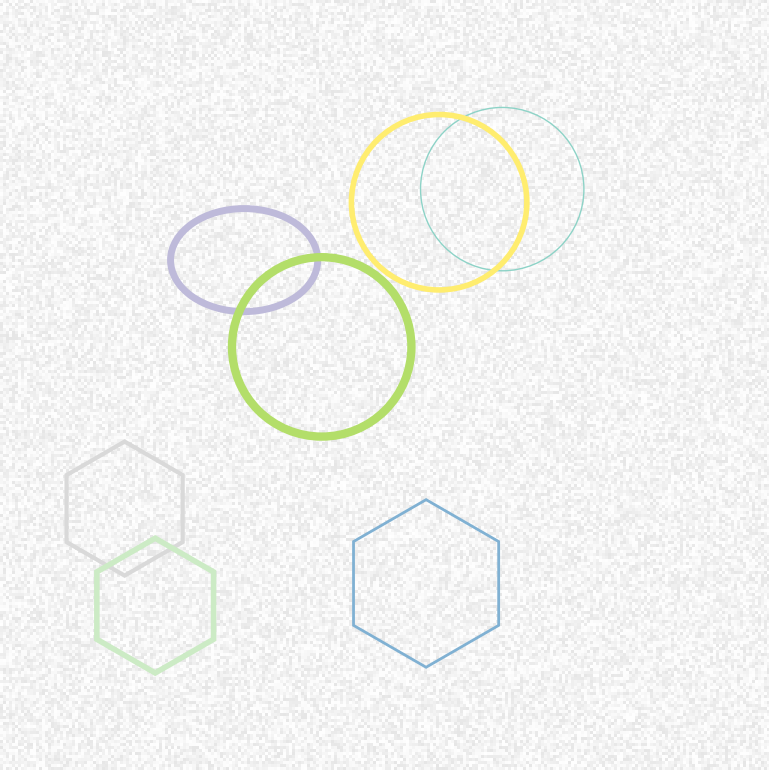[{"shape": "circle", "thickness": 0.5, "radius": 0.53, "center": [0.652, 0.754]}, {"shape": "oval", "thickness": 2.5, "radius": 0.48, "center": [0.317, 0.662]}, {"shape": "hexagon", "thickness": 1, "radius": 0.54, "center": [0.553, 0.242]}, {"shape": "circle", "thickness": 3, "radius": 0.58, "center": [0.418, 0.55]}, {"shape": "hexagon", "thickness": 1.5, "radius": 0.44, "center": [0.162, 0.34]}, {"shape": "hexagon", "thickness": 2, "radius": 0.44, "center": [0.202, 0.214]}, {"shape": "circle", "thickness": 2, "radius": 0.57, "center": [0.57, 0.737]}]